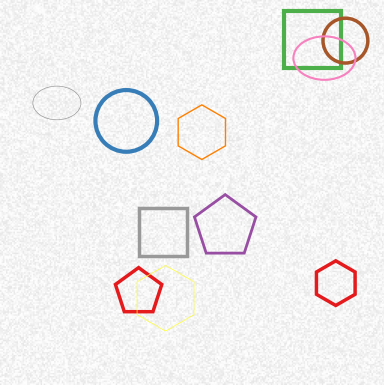[{"shape": "pentagon", "thickness": 2.5, "radius": 0.32, "center": [0.36, 0.242]}, {"shape": "hexagon", "thickness": 2.5, "radius": 0.29, "center": [0.872, 0.265]}, {"shape": "circle", "thickness": 3, "radius": 0.4, "center": [0.328, 0.686]}, {"shape": "square", "thickness": 3, "radius": 0.37, "center": [0.812, 0.897]}, {"shape": "pentagon", "thickness": 2, "radius": 0.42, "center": [0.585, 0.411]}, {"shape": "hexagon", "thickness": 1, "radius": 0.35, "center": [0.524, 0.657]}, {"shape": "hexagon", "thickness": 0.5, "radius": 0.43, "center": [0.43, 0.225]}, {"shape": "circle", "thickness": 2.5, "radius": 0.29, "center": [0.897, 0.895]}, {"shape": "oval", "thickness": 1.5, "radius": 0.4, "center": [0.843, 0.849]}, {"shape": "square", "thickness": 2.5, "radius": 0.31, "center": [0.423, 0.397]}, {"shape": "oval", "thickness": 0.5, "radius": 0.31, "center": [0.148, 0.733]}]